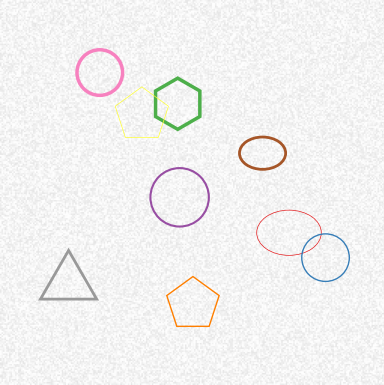[{"shape": "oval", "thickness": 0.5, "radius": 0.42, "center": [0.751, 0.395]}, {"shape": "circle", "thickness": 1, "radius": 0.31, "center": [0.846, 0.331]}, {"shape": "hexagon", "thickness": 2.5, "radius": 0.33, "center": [0.462, 0.731]}, {"shape": "circle", "thickness": 1.5, "radius": 0.38, "center": [0.467, 0.487]}, {"shape": "pentagon", "thickness": 1, "radius": 0.36, "center": [0.501, 0.21]}, {"shape": "pentagon", "thickness": 0.5, "radius": 0.36, "center": [0.368, 0.702]}, {"shape": "oval", "thickness": 2, "radius": 0.3, "center": [0.682, 0.602]}, {"shape": "circle", "thickness": 2.5, "radius": 0.3, "center": [0.259, 0.812]}, {"shape": "triangle", "thickness": 2, "radius": 0.42, "center": [0.178, 0.265]}]